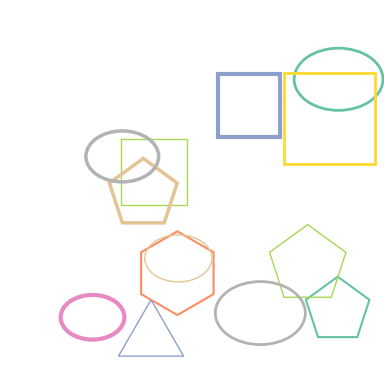[{"shape": "oval", "thickness": 2, "radius": 0.58, "center": [0.879, 0.794]}, {"shape": "pentagon", "thickness": 1.5, "radius": 0.43, "center": [0.877, 0.195]}, {"shape": "hexagon", "thickness": 1.5, "radius": 0.54, "center": [0.461, 0.29]}, {"shape": "triangle", "thickness": 1, "radius": 0.49, "center": [0.392, 0.124]}, {"shape": "square", "thickness": 3, "radius": 0.41, "center": [0.646, 0.726]}, {"shape": "oval", "thickness": 3, "radius": 0.41, "center": [0.24, 0.176]}, {"shape": "square", "thickness": 1, "radius": 0.43, "center": [0.401, 0.553]}, {"shape": "pentagon", "thickness": 1, "radius": 0.52, "center": [0.799, 0.312]}, {"shape": "square", "thickness": 2, "radius": 0.59, "center": [0.855, 0.692]}, {"shape": "pentagon", "thickness": 2.5, "radius": 0.46, "center": [0.372, 0.496]}, {"shape": "oval", "thickness": 1, "radius": 0.44, "center": [0.463, 0.329]}, {"shape": "oval", "thickness": 2, "radius": 0.58, "center": [0.676, 0.187]}, {"shape": "oval", "thickness": 2.5, "radius": 0.47, "center": [0.318, 0.594]}]